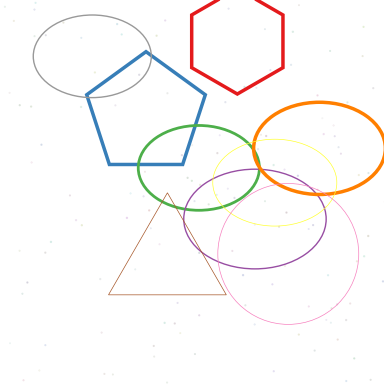[{"shape": "hexagon", "thickness": 2.5, "radius": 0.68, "center": [0.616, 0.893]}, {"shape": "pentagon", "thickness": 2.5, "radius": 0.81, "center": [0.379, 0.704]}, {"shape": "oval", "thickness": 2, "radius": 0.79, "center": [0.516, 0.564]}, {"shape": "oval", "thickness": 1, "radius": 0.92, "center": [0.662, 0.431]}, {"shape": "oval", "thickness": 2.5, "radius": 0.86, "center": [0.83, 0.615]}, {"shape": "oval", "thickness": 0.5, "radius": 0.81, "center": [0.714, 0.526]}, {"shape": "triangle", "thickness": 0.5, "radius": 0.88, "center": [0.435, 0.323]}, {"shape": "circle", "thickness": 0.5, "radius": 0.92, "center": [0.749, 0.34]}, {"shape": "oval", "thickness": 1, "radius": 0.77, "center": [0.24, 0.854]}]